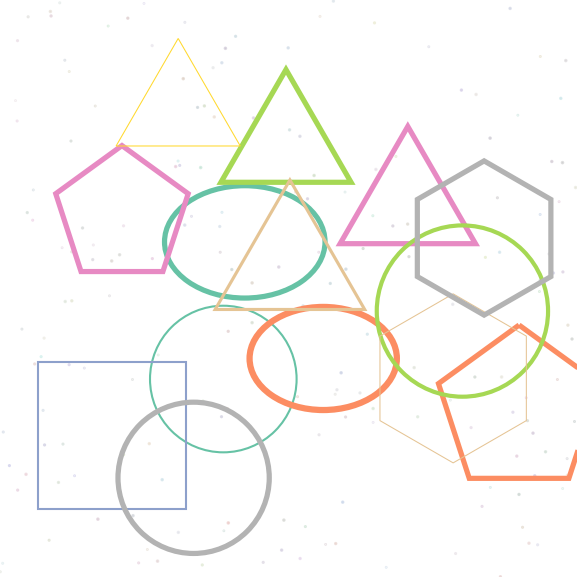[{"shape": "circle", "thickness": 1, "radius": 0.63, "center": [0.387, 0.343]}, {"shape": "oval", "thickness": 2.5, "radius": 0.69, "center": [0.424, 0.58]}, {"shape": "pentagon", "thickness": 2.5, "radius": 0.73, "center": [0.899, 0.29]}, {"shape": "oval", "thickness": 3, "radius": 0.64, "center": [0.56, 0.378]}, {"shape": "square", "thickness": 1, "radius": 0.64, "center": [0.194, 0.245]}, {"shape": "triangle", "thickness": 2.5, "radius": 0.68, "center": [0.706, 0.645]}, {"shape": "pentagon", "thickness": 2.5, "radius": 0.6, "center": [0.211, 0.626]}, {"shape": "triangle", "thickness": 2.5, "radius": 0.65, "center": [0.495, 0.749]}, {"shape": "circle", "thickness": 2, "radius": 0.74, "center": [0.801, 0.461]}, {"shape": "triangle", "thickness": 0.5, "radius": 0.62, "center": [0.309, 0.808]}, {"shape": "hexagon", "thickness": 0.5, "radius": 0.73, "center": [0.785, 0.344]}, {"shape": "triangle", "thickness": 1.5, "radius": 0.75, "center": [0.502, 0.538]}, {"shape": "circle", "thickness": 2.5, "radius": 0.65, "center": [0.335, 0.172]}, {"shape": "hexagon", "thickness": 2.5, "radius": 0.67, "center": [0.838, 0.587]}]